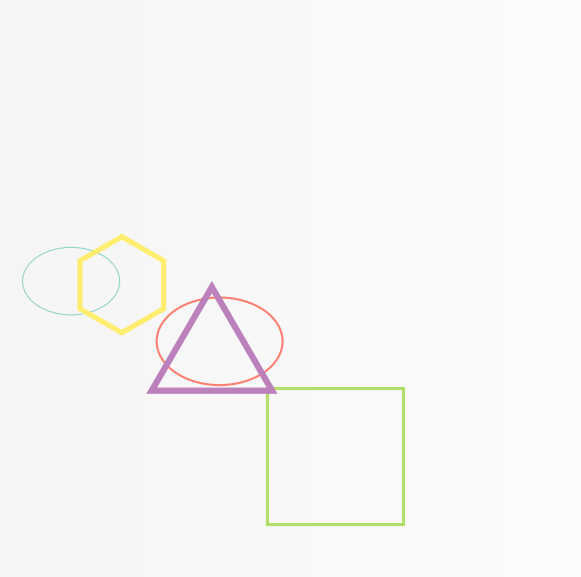[{"shape": "oval", "thickness": 0.5, "radius": 0.42, "center": [0.122, 0.512]}, {"shape": "oval", "thickness": 1, "radius": 0.54, "center": [0.378, 0.408]}, {"shape": "square", "thickness": 1.5, "radius": 0.59, "center": [0.576, 0.21]}, {"shape": "triangle", "thickness": 3, "radius": 0.6, "center": [0.365, 0.382]}, {"shape": "hexagon", "thickness": 2.5, "radius": 0.42, "center": [0.21, 0.506]}]